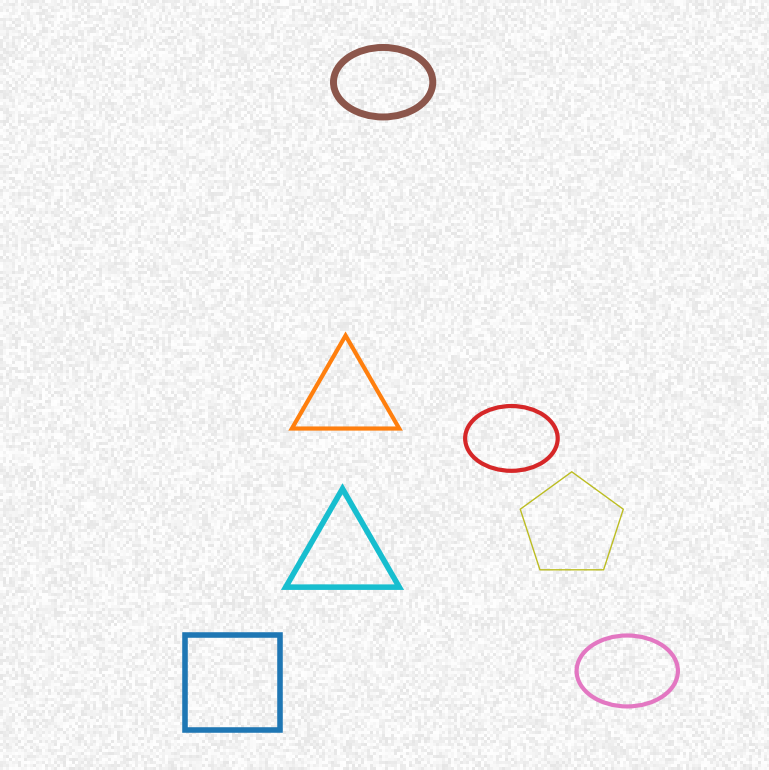[{"shape": "square", "thickness": 2, "radius": 0.31, "center": [0.302, 0.113]}, {"shape": "triangle", "thickness": 1.5, "radius": 0.4, "center": [0.449, 0.484]}, {"shape": "oval", "thickness": 1.5, "radius": 0.3, "center": [0.664, 0.431]}, {"shape": "oval", "thickness": 2.5, "radius": 0.32, "center": [0.498, 0.893]}, {"shape": "oval", "thickness": 1.5, "radius": 0.33, "center": [0.815, 0.129]}, {"shape": "pentagon", "thickness": 0.5, "radius": 0.35, "center": [0.743, 0.317]}, {"shape": "triangle", "thickness": 2, "radius": 0.43, "center": [0.445, 0.28]}]